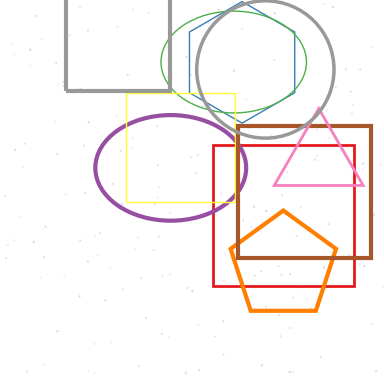[{"shape": "square", "thickness": 2, "radius": 0.91, "center": [0.737, 0.44]}, {"shape": "hexagon", "thickness": 1, "radius": 0.79, "center": [0.629, 0.838]}, {"shape": "oval", "thickness": 1, "radius": 0.94, "center": [0.607, 0.839]}, {"shape": "oval", "thickness": 3, "radius": 0.98, "center": [0.443, 0.564]}, {"shape": "pentagon", "thickness": 3, "radius": 0.72, "center": [0.736, 0.309]}, {"shape": "square", "thickness": 1, "radius": 0.71, "center": [0.469, 0.617]}, {"shape": "square", "thickness": 3, "radius": 0.86, "center": [0.791, 0.502]}, {"shape": "triangle", "thickness": 2, "radius": 0.67, "center": [0.828, 0.585]}, {"shape": "circle", "thickness": 2.5, "radius": 0.89, "center": [0.689, 0.82]}, {"shape": "square", "thickness": 3, "radius": 0.67, "center": [0.306, 0.897]}]